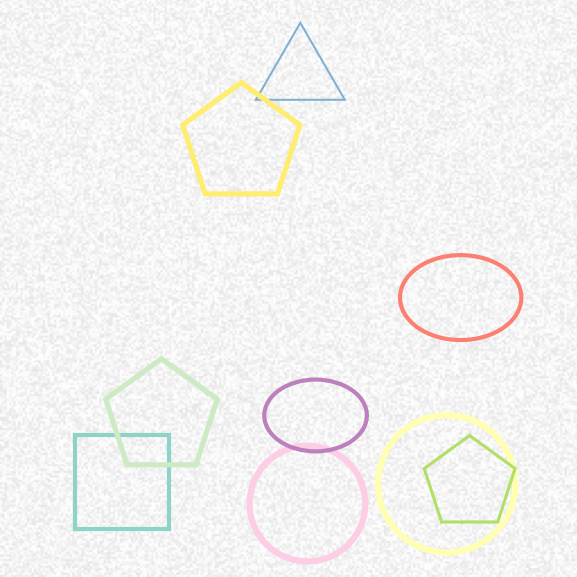[{"shape": "square", "thickness": 2, "radius": 0.41, "center": [0.212, 0.165]}, {"shape": "circle", "thickness": 3, "radius": 0.59, "center": [0.773, 0.161]}, {"shape": "oval", "thickness": 2, "radius": 0.53, "center": [0.798, 0.484]}, {"shape": "triangle", "thickness": 1, "radius": 0.44, "center": [0.52, 0.871]}, {"shape": "pentagon", "thickness": 1.5, "radius": 0.41, "center": [0.813, 0.162]}, {"shape": "circle", "thickness": 3, "radius": 0.5, "center": [0.532, 0.127]}, {"shape": "oval", "thickness": 2, "radius": 0.44, "center": [0.546, 0.28]}, {"shape": "pentagon", "thickness": 2.5, "radius": 0.51, "center": [0.28, 0.276]}, {"shape": "pentagon", "thickness": 2.5, "radius": 0.53, "center": [0.418, 0.75]}]